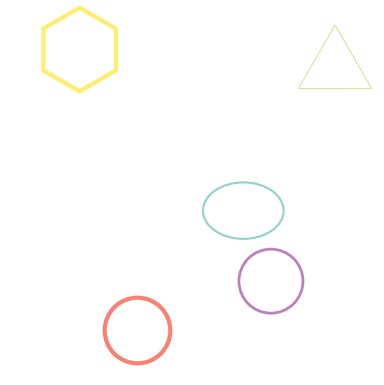[{"shape": "oval", "thickness": 1.5, "radius": 0.52, "center": [0.632, 0.453]}, {"shape": "circle", "thickness": 3, "radius": 0.43, "center": [0.357, 0.142]}, {"shape": "triangle", "thickness": 0.5, "radius": 0.55, "center": [0.87, 0.825]}, {"shape": "circle", "thickness": 2, "radius": 0.42, "center": [0.704, 0.27]}, {"shape": "hexagon", "thickness": 3, "radius": 0.54, "center": [0.207, 0.871]}]